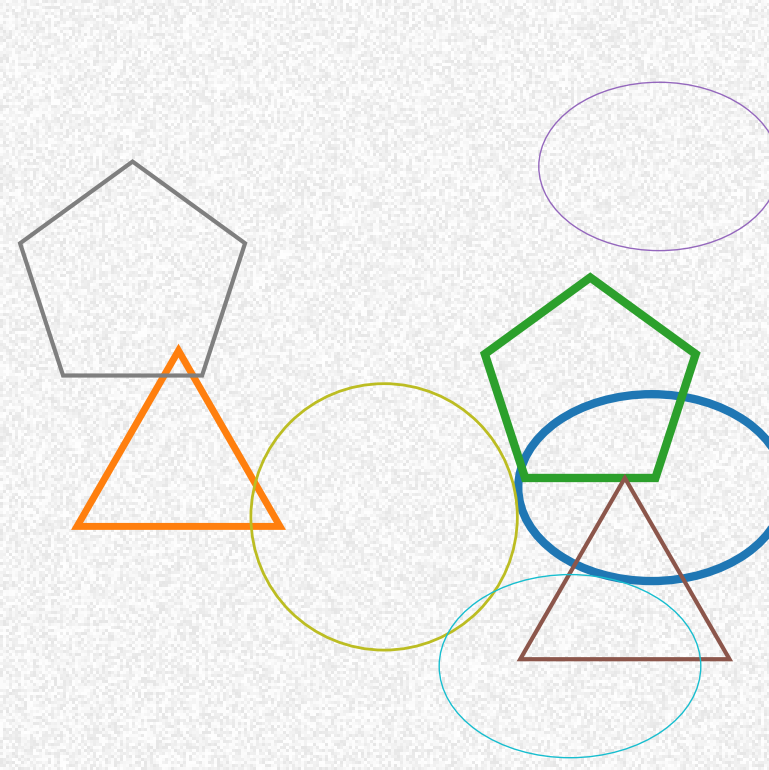[{"shape": "oval", "thickness": 3, "radius": 0.87, "center": [0.846, 0.367]}, {"shape": "triangle", "thickness": 2.5, "radius": 0.76, "center": [0.232, 0.392]}, {"shape": "pentagon", "thickness": 3, "radius": 0.72, "center": [0.767, 0.496]}, {"shape": "oval", "thickness": 0.5, "radius": 0.78, "center": [0.856, 0.784]}, {"shape": "triangle", "thickness": 1.5, "radius": 0.78, "center": [0.811, 0.222]}, {"shape": "pentagon", "thickness": 1.5, "radius": 0.77, "center": [0.172, 0.637]}, {"shape": "circle", "thickness": 1, "radius": 0.87, "center": [0.499, 0.329]}, {"shape": "oval", "thickness": 0.5, "radius": 0.85, "center": [0.74, 0.135]}]